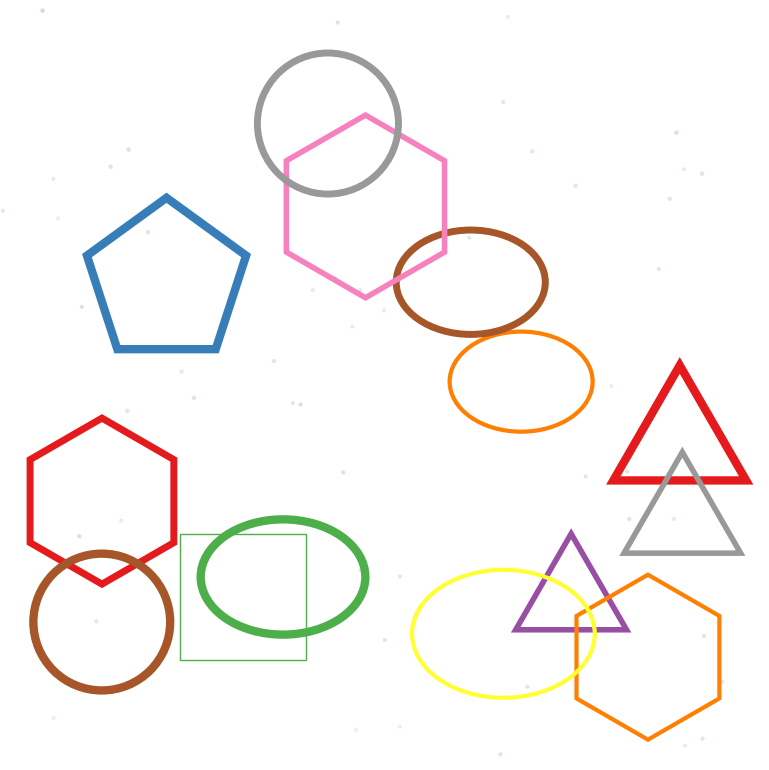[{"shape": "triangle", "thickness": 3, "radius": 0.5, "center": [0.883, 0.426]}, {"shape": "hexagon", "thickness": 2.5, "radius": 0.54, "center": [0.132, 0.349]}, {"shape": "pentagon", "thickness": 3, "radius": 0.54, "center": [0.216, 0.634]}, {"shape": "oval", "thickness": 3, "radius": 0.53, "center": [0.368, 0.251]}, {"shape": "square", "thickness": 0.5, "radius": 0.41, "center": [0.315, 0.225]}, {"shape": "triangle", "thickness": 2, "radius": 0.42, "center": [0.742, 0.224]}, {"shape": "oval", "thickness": 1.5, "radius": 0.46, "center": [0.677, 0.504]}, {"shape": "hexagon", "thickness": 1.5, "radius": 0.54, "center": [0.841, 0.147]}, {"shape": "oval", "thickness": 1.5, "radius": 0.59, "center": [0.654, 0.177]}, {"shape": "circle", "thickness": 3, "radius": 0.44, "center": [0.132, 0.192]}, {"shape": "oval", "thickness": 2.5, "radius": 0.48, "center": [0.611, 0.633]}, {"shape": "hexagon", "thickness": 2, "radius": 0.59, "center": [0.475, 0.732]}, {"shape": "circle", "thickness": 2.5, "radius": 0.46, "center": [0.426, 0.84]}, {"shape": "triangle", "thickness": 2, "radius": 0.44, "center": [0.886, 0.325]}]